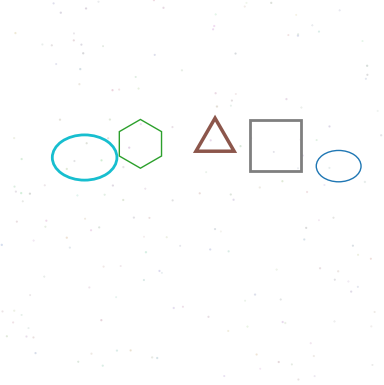[{"shape": "oval", "thickness": 1, "radius": 0.29, "center": [0.88, 0.569]}, {"shape": "hexagon", "thickness": 1, "radius": 0.32, "center": [0.365, 0.626]}, {"shape": "triangle", "thickness": 2.5, "radius": 0.29, "center": [0.559, 0.636]}, {"shape": "square", "thickness": 2, "radius": 0.33, "center": [0.715, 0.623]}, {"shape": "oval", "thickness": 2, "radius": 0.42, "center": [0.22, 0.591]}]